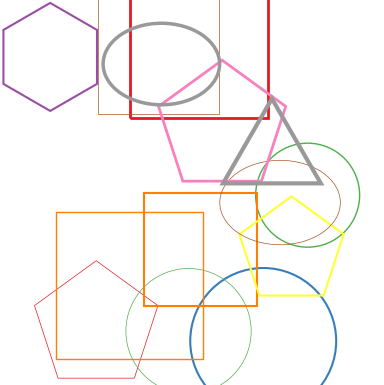[{"shape": "pentagon", "thickness": 0.5, "radius": 0.84, "center": [0.25, 0.154]}, {"shape": "square", "thickness": 2, "radius": 0.9, "center": [0.517, 0.873]}, {"shape": "circle", "thickness": 1.5, "radius": 0.95, "center": [0.684, 0.114]}, {"shape": "circle", "thickness": 0.5, "radius": 0.81, "center": [0.49, 0.14]}, {"shape": "circle", "thickness": 1, "radius": 0.68, "center": [0.799, 0.493]}, {"shape": "hexagon", "thickness": 1.5, "radius": 0.7, "center": [0.13, 0.852]}, {"shape": "square", "thickness": 1.5, "radius": 0.73, "center": [0.521, 0.351]}, {"shape": "square", "thickness": 1, "radius": 0.95, "center": [0.336, 0.258]}, {"shape": "pentagon", "thickness": 1.5, "radius": 0.71, "center": [0.757, 0.348]}, {"shape": "oval", "thickness": 0.5, "radius": 0.78, "center": [0.727, 0.474]}, {"shape": "square", "thickness": 0.5, "radius": 0.78, "center": [0.413, 0.86]}, {"shape": "pentagon", "thickness": 2, "radius": 0.87, "center": [0.577, 0.67]}, {"shape": "oval", "thickness": 2.5, "radius": 0.76, "center": [0.419, 0.834]}, {"shape": "triangle", "thickness": 3, "radius": 0.73, "center": [0.706, 0.597]}]